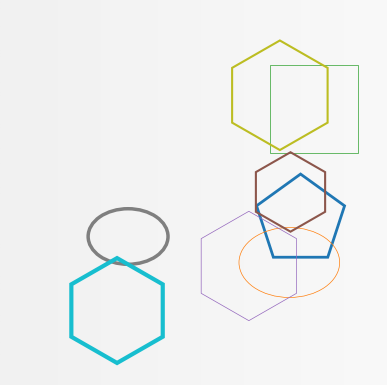[{"shape": "pentagon", "thickness": 2, "radius": 0.6, "center": [0.776, 0.428]}, {"shape": "oval", "thickness": 0.5, "radius": 0.65, "center": [0.747, 0.318]}, {"shape": "square", "thickness": 0.5, "radius": 0.57, "center": [0.811, 0.717]}, {"shape": "hexagon", "thickness": 0.5, "radius": 0.71, "center": [0.642, 0.309]}, {"shape": "hexagon", "thickness": 1.5, "radius": 0.52, "center": [0.75, 0.501]}, {"shape": "oval", "thickness": 2.5, "radius": 0.52, "center": [0.331, 0.386]}, {"shape": "hexagon", "thickness": 1.5, "radius": 0.71, "center": [0.722, 0.753]}, {"shape": "hexagon", "thickness": 3, "radius": 0.68, "center": [0.302, 0.193]}]